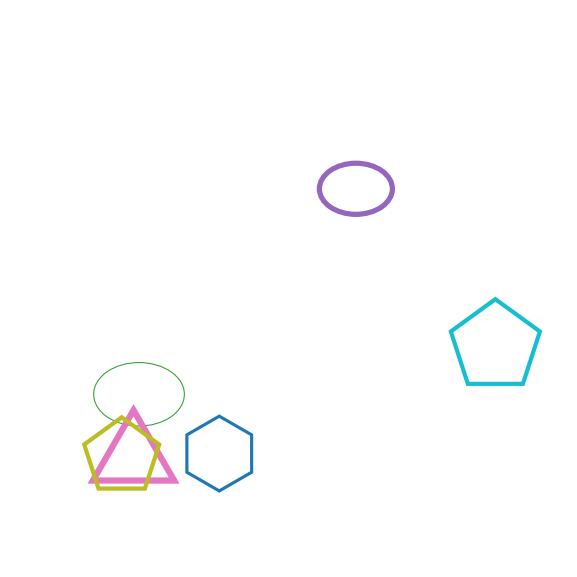[{"shape": "hexagon", "thickness": 1.5, "radius": 0.32, "center": [0.38, 0.214]}, {"shape": "oval", "thickness": 0.5, "radius": 0.39, "center": [0.241, 0.316]}, {"shape": "oval", "thickness": 2.5, "radius": 0.32, "center": [0.616, 0.672]}, {"shape": "triangle", "thickness": 3, "radius": 0.41, "center": [0.231, 0.208]}, {"shape": "pentagon", "thickness": 2, "radius": 0.34, "center": [0.211, 0.208]}, {"shape": "pentagon", "thickness": 2, "radius": 0.41, "center": [0.858, 0.4]}]